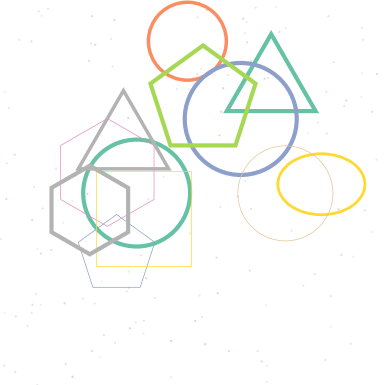[{"shape": "circle", "thickness": 3, "radius": 0.69, "center": [0.355, 0.499]}, {"shape": "triangle", "thickness": 3, "radius": 0.67, "center": [0.704, 0.778]}, {"shape": "circle", "thickness": 2.5, "radius": 0.51, "center": [0.487, 0.893]}, {"shape": "pentagon", "thickness": 0.5, "radius": 0.52, "center": [0.303, 0.338]}, {"shape": "circle", "thickness": 3, "radius": 0.73, "center": [0.625, 0.691]}, {"shape": "hexagon", "thickness": 0.5, "radius": 0.7, "center": [0.279, 0.552]}, {"shape": "pentagon", "thickness": 3, "radius": 0.72, "center": [0.527, 0.738]}, {"shape": "oval", "thickness": 2, "radius": 0.57, "center": [0.835, 0.521]}, {"shape": "square", "thickness": 0.5, "radius": 0.62, "center": [0.373, 0.432]}, {"shape": "circle", "thickness": 0.5, "radius": 0.62, "center": [0.741, 0.498]}, {"shape": "triangle", "thickness": 2.5, "radius": 0.68, "center": [0.321, 0.629]}, {"shape": "hexagon", "thickness": 3, "radius": 0.57, "center": [0.233, 0.455]}]